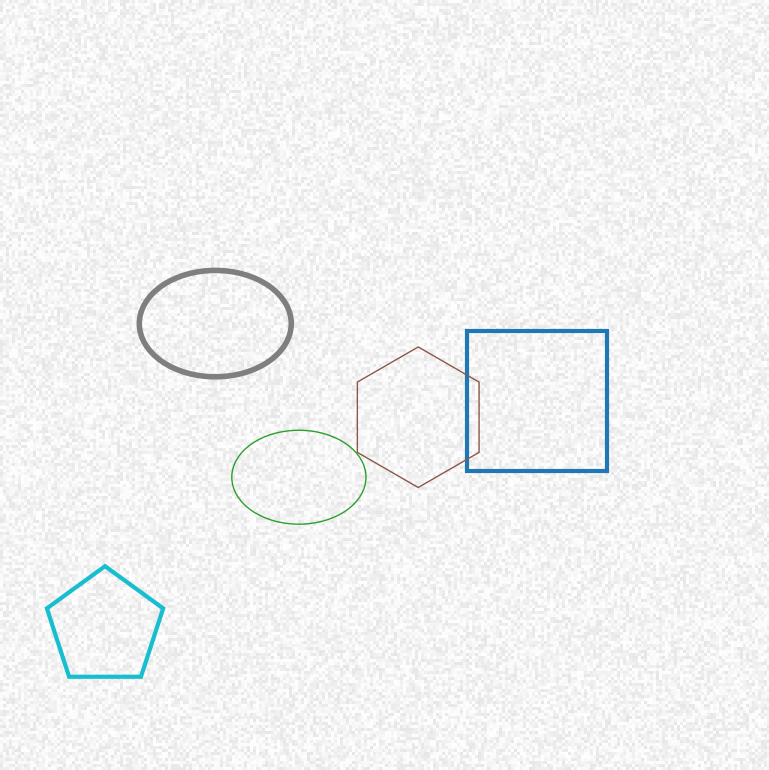[{"shape": "square", "thickness": 1.5, "radius": 0.45, "center": [0.698, 0.479]}, {"shape": "oval", "thickness": 0.5, "radius": 0.44, "center": [0.388, 0.38]}, {"shape": "hexagon", "thickness": 0.5, "radius": 0.46, "center": [0.543, 0.458]}, {"shape": "oval", "thickness": 2, "radius": 0.49, "center": [0.28, 0.58]}, {"shape": "pentagon", "thickness": 1.5, "radius": 0.4, "center": [0.136, 0.185]}]